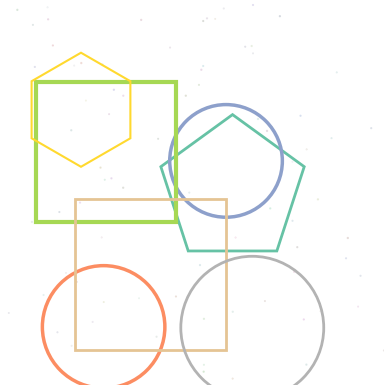[{"shape": "pentagon", "thickness": 2, "radius": 0.98, "center": [0.604, 0.507]}, {"shape": "circle", "thickness": 2.5, "radius": 0.8, "center": [0.269, 0.151]}, {"shape": "circle", "thickness": 2.5, "radius": 0.73, "center": [0.587, 0.582]}, {"shape": "square", "thickness": 3, "radius": 0.91, "center": [0.276, 0.605]}, {"shape": "hexagon", "thickness": 1.5, "radius": 0.74, "center": [0.21, 0.715]}, {"shape": "square", "thickness": 2, "radius": 0.98, "center": [0.391, 0.287]}, {"shape": "circle", "thickness": 2, "radius": 0.93, "center": [0.655, 0.149]}]